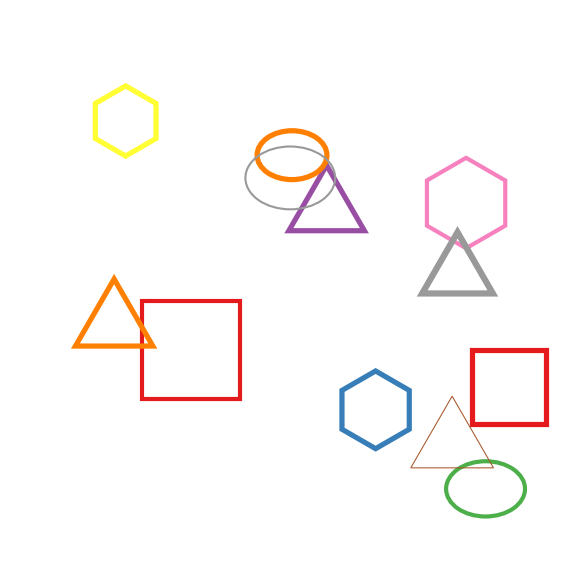[{"shape": "square", "thickness": 2.5, "radius": 0.32, "center": [0.882, 0.329]}, {"shape": "square", "thickness": 2, "radius": 0.43, "center": [0.331, 0.393]}, {"shape": "hexagon", "thickness": 2.5, "radius": 0.34, "center": [0.65, 0.289]}, {"shape": "oval", "thickness": 2, "radius": 0.34, "center": [0.841, 0.153]}, {"shape": "triangle", "thickness": 2.5, "radius": 0.38, "center": [0.566, 0.637]}, {"shape": "triangle", "thickness": 2.5, "radius": 0.39, "center": [0.198, 0.439]}, {"shape": "oval", "thickness": 2.5, "radius": 0.3, "center": [0.506, 0.73]}, {"shape": "hexagon", "thickness": 2.5, "radius": 0.3, "center": [0.218, 0.79]}, {"shape": "triangle", "thickness": 0.5, "radius": 0.41, "center": [0.783, 0.23]}, {"shape": "hexagon", "thickness": 2, "radius": 0.39, "center": [0.807, 0.648]}, {"shape": "oval", "thickness": 1, "radius": 0.39, "center": [0.503, 0.691]}, {"shape": "triangle", "thickness": 3, "radius": 0.35, "center": [0.792, 0.526]}]